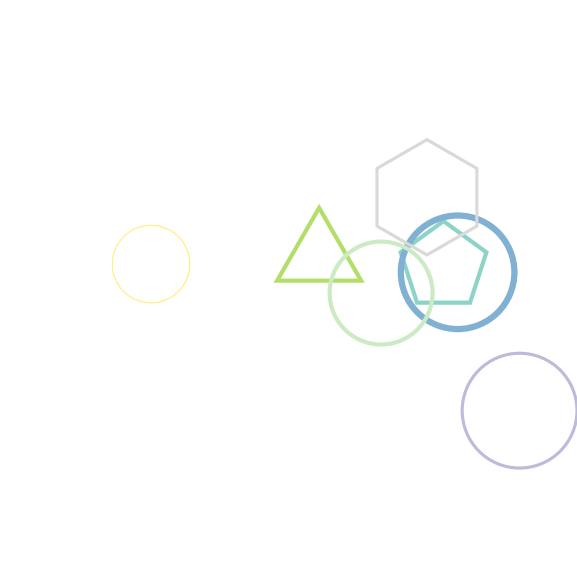[{"shape": "pentagon", "thickness": 2, "radius": 0.39, "center": [0.768, 0.538]}, {"shape": "circle", "thickness": 1.5, "radius": 0.5, "center": [0.9, 0.288]}, {"shape": "circle", "thickness": 3, "radius": 0.49, "center": [0.792, 0.528]}, {"shape": "triangle", "thickness": 2, "radius": 0.42, "center": [0.553, 0.555]}, {"shape": "hexagon", "thickness": 1.5, "radius": 0.5, "center": [0.739, 0.658]}, {"shape": "circle", "thickness": 2, "radius": 0.45, "center": [0.66, 0.492]}, {"shape": "circle", "thickness": 0.5, "radius": 0.34, "center": [0.262, 0.542]}]